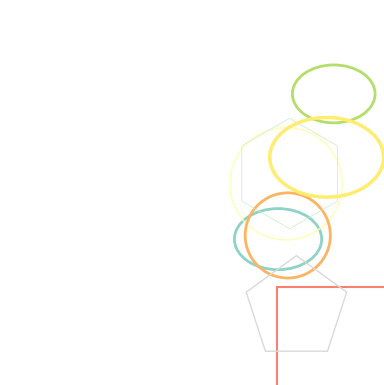[{"shape": "oval", "thickness": 2, "radius": 0.57, "center": [0.722, 0.379]}, {"shape": "circle", "thickness": 1, "radius": 0.73, "center": [0.743, 0.523]}, {"shape": "square", "thickness": 1.5, "radius": 0.7, "center": [0.861, 0.115]}, {"shape": "circle", "thickness": 2, "radius": 0.55, "center": [0.747, 0.388]}, {"shape": "oval", "thickness": 2, "radius": 0.54, "center": [0.867, 0.756]}, {"shape": "pentagon", "thickness": 1, "radius": 0.69, "center": [0.77, 0.199]}, {"shape": "hexagon", "thickness": 0.5, "radius": 0.72, "center": [0.752, 0.549]}, {"shape": "oval", "thickness": 2.5, "radius": 0.74, "center": [0.849, 0.591]}]